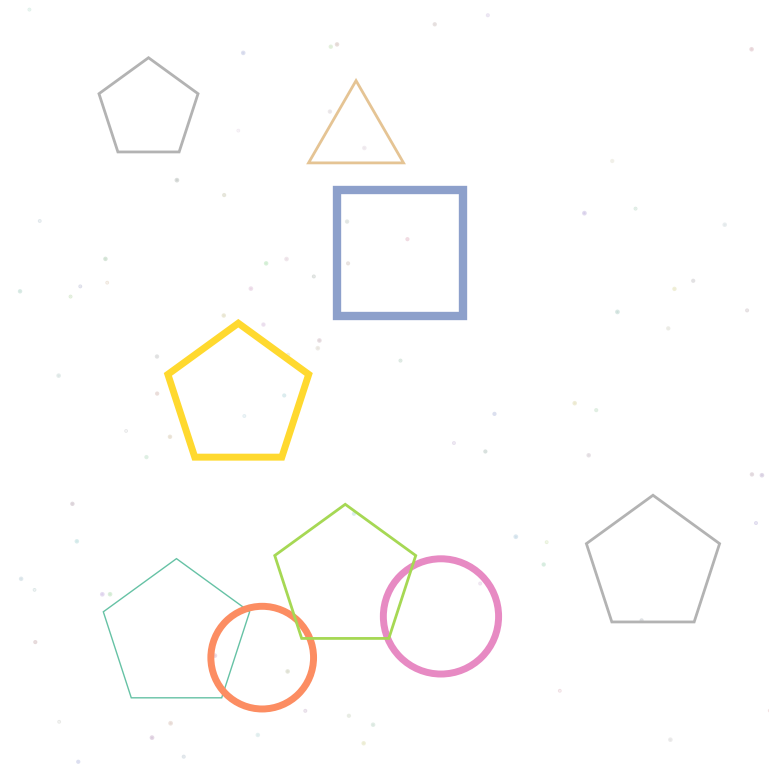[{"shape": "pentagon", "thickness": 0.5, "radius": 0.5, "center": [0.229, 0.175]}, {"shape": "circle", "thickness": 2.5, "radius": 0.33, "center": [0.341, 0.146]}, {"shape": "square", "thickness": 3, "radius": 0.41, "center": [0.52, 0.671]}, {"shape": "circle", "thickness": 2.5, "radius": 0.37, "center": [0.573, 0.199]}, {"shape": "pentagon", "thickness": 1, "radius": 0.48, "center": [0.448, 0.249]}, {"shape": "pentagon", "thickness": 2.5, "radius": 0.48, "center": [0.309, 0.484]}, {"shape": "triangle", "thickness": 1, "radius": 0.36, "center": [0.462, 0.824]}, {"shape": "pentagon", "thickness": 1, "radius": 0.34, "center": [0.193, 0.857]}, {"shape": "pentagon", "thickness": 1, "radius": 0.45, "center": [0.848, 0.266]}]